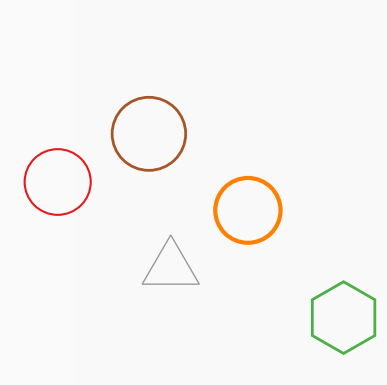[{"shape": "circle", "thickness": 1.5, "radius": 0.43, "center": [0.149, 0.527]}, {"shape": "hexagon", "thickness": 2, "radius": 0.47, "center": [0.887, 0.175]}, {"shape": "circle", "thickness": 3, "radius": 0.42, "center": [0.64, 0.454]}, {"shape": "circle", "thickness": 2, "radius": 0.47, "center": [0.384, 0.652]}, {"shape": "triangle", "thickness": 1, "radius": 0.43, "center": [0.441, 0.305]}]